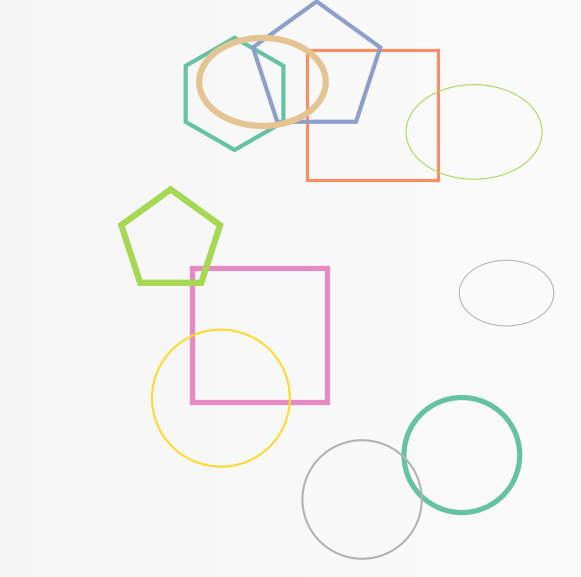[{"shape": "circle", "thickness": 2.5, "radius": 0.5, "center": [0.795, 0.211]}, {"shape": "hexagon", "thickness": 2, "radius": 0.49, "center": [0.404, 0.837]}, {"shape": "square", "thickness": 1.5, "radius": 0.56, "center": [0.64, 0.8]}, {"shape": "pentagon", "thickness": 2, "radius": 0.58, "center": [0.545, 0.881]}, {"shape": "square", "thickness": 2.5, "radius": 0.58, "center": [0.446, 0.419]}, {"shape": "oval", "thickness": 0.5, "radius": 0.58, "center": [0.816, 0.771]}, {"shape": "pentagon", "thickness": 3, "radius": 0.45, "center": [0.294, 0.582]}, {"shape": "circle", "thickness": 1, "radius": 0.59, "center": [0.38, 0.31]}, {"shape": "oval", "thickness": 3, "radius": 0.54, "center": [0.452, 0.857]}, {"shape": "circle", "thickness": 1, "radius": 0.51, "center": [0.623, 0.134]}, {"shape": "oval", "thickness": 0.5, "radius": 0.41, "center": [0.871, 0.492]}]